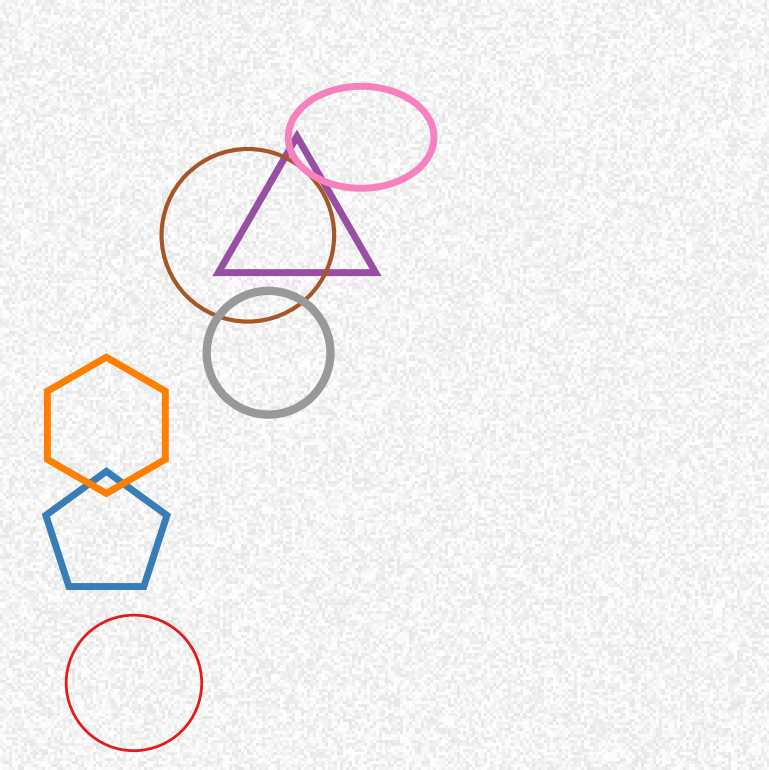[{"shape": "circle", "thickness": 1, "radius": 0.44, "center": [0.174, 0.113]}, {"shape": "pentagon", "thickness": 2.5, "radius": 0.41, "center": [0.138, 0.305]}, {"shape": "triangle", "thickness": 2.5, "radius": 0.59, "center": [0.386, 0.705]}, {"shape": "hexagon", "thickness": 2.5, "radius": 0.44, "center": [0.138, 0.448]}, {"shape": "circle", "thickness": 1.5, "radius": 0.56, "center": [0.322, 0.694]}, {"shape": "oval", "thickness": 2.5, "radius": 0.47, "center": [0.469, 0.822]}, {"shape": "circle", "thickness": 3, "radius": 0.4, "center": [0.349, 0.542]}]